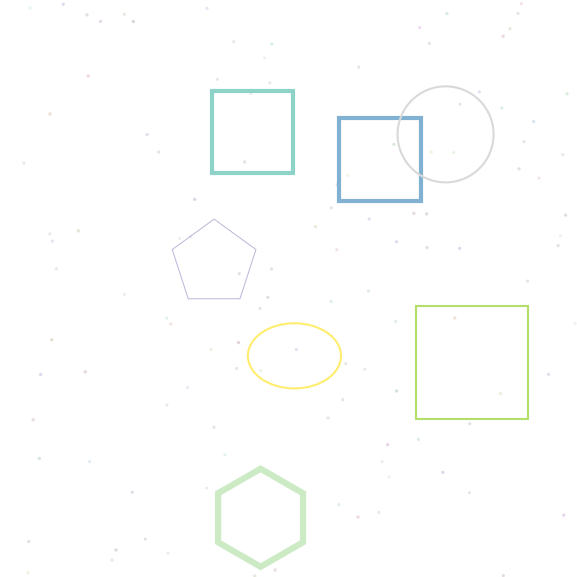[{"shape": "square", "thickness": 2, "radius": 0.35, "center": [0.438, 0.77]}, {"shape": "pentagon", "thickness": 0.5, "radius": 0.38, "center": [0.371, 0.543]}, {"shape": "square", "thickness": 2, "radius": 0.36, "center": [0.658, 0.723]}, {"shape": "square", "thickness": 1, "radius": 0.49, "center": [0.818, 0.372]}, {"shape": "circle", "thickness": 1, "radius": 0.42, "center": [0.772, 0.766]}, {"shape": "hexagon", "thickness": 3, "radius": 0.42, "center": [0.451, 0.103]}, {"shape": "oval", "thickness": 1, "radius": 0.4, "center": [0.51, 0.383]}]